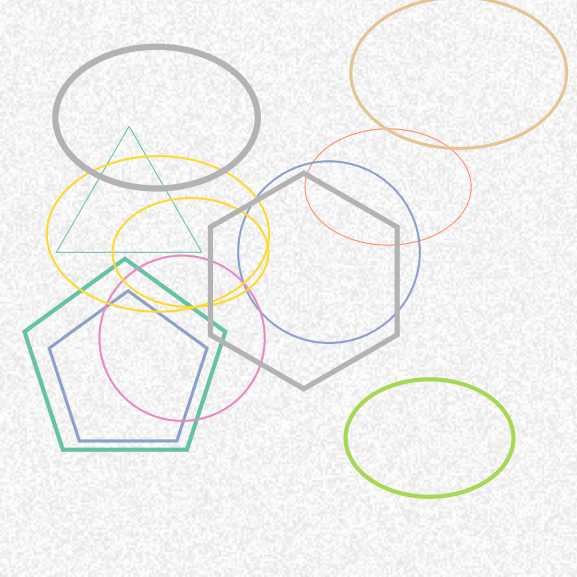[{"shape": "pentagon", "thickness": 2, "radius": 0.91, "center": [0.216, 0.368]}, {"shape": "triangle", "thickness": 0.5, "radius": 0.73, "center": [0.224, 0.635]}, {"shape": "oval", "thickness": 0.5, "radius": 0.72, "center": [0.672, 0.675]}, {"shape": "pentagon", "thickness": 1.5, "radius": 0.72, "center": [0.222, 0.352]}, {"shape": "circle", "thickness": 1, "radius": 0.79, "center": [0.57, 0.563]}, {"shape": "circle", "thickness": 1, "radius": 0.72, "center": [0.315, 0.413]}, {"shape": "oval", "thickness": 2, "radius": 0.73, "center": [0.744, 0.241]}, {"shape": "oval", "thickness": 1, "radius": 0.96, "center": [0.274, 0.594]}, {"shape": "oval", "thickness": 1, "radius": 0.67, "center": [0.33, 0.562]}, {"shape": "oval", "thickness": 1.5, "radius": 0.93, "center": [0.794, 0.873]}, {"shape": "hexagon", "thickness": 2.5, "radius": 0.93, "center": [0.526, 0.513]}, {"shape": "oval", "thickness": 3, "radius": 0.88, "center": [0.271, 0.795]}]